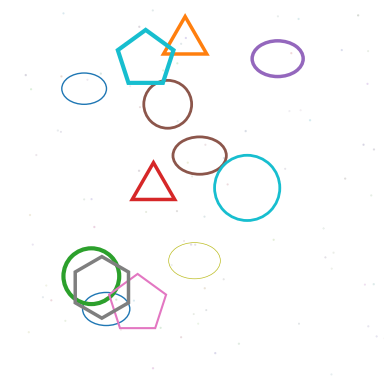[{"shape": "oval", "thickness": 1, "radius": 0.29, "center": [0.219, 0.77]}, {"shape": "oval", "thickness": 1, "radius": 0.31, "center": [0.276, 0.197]}, {"shape": "triangle", "thickness": 2.5, "radius": 0.32, "center": [0.481, 0.892]}, {"shape": "circle", "thickness": 3, "radius": 0.36, "center": [0.237, 0.283]}, {"shape": "triangle", "thickness": 2.5, "radius": 0.32, "center": [0.399, 0.514]}, {"shape": "oval", "thickness": 2.5, "radius": 0.33, "center": [0.721, 0.848]}, {"shape": "circle", "thickness": 2, "radius": 0.31, "center": [0.436, 0.729]}, {"shape": "oval", "thickness": 2, "radius": 0.35, "center": [0.519, 0.596]}, {"shape": "pentagon", "thickness": 1.5, "radius": 0.39, "center": [0.357, 0.211]}, {"shape": "hexagon", "thickness": 2.5, "radius": 0.4, "center": [0.265, 0.254]}, {"shape": "oval", "thickness": 0.5, "radius": 0.34, "center": [0.505, 0.323]}, {"shape": "pentagon", "thickness": 3, "radius": 0.38, "center": [0.378, 0.846]}, {"shape": "circle", "thickness": 2, "radius": 0.42, "center": [0.642, 0.512]}]